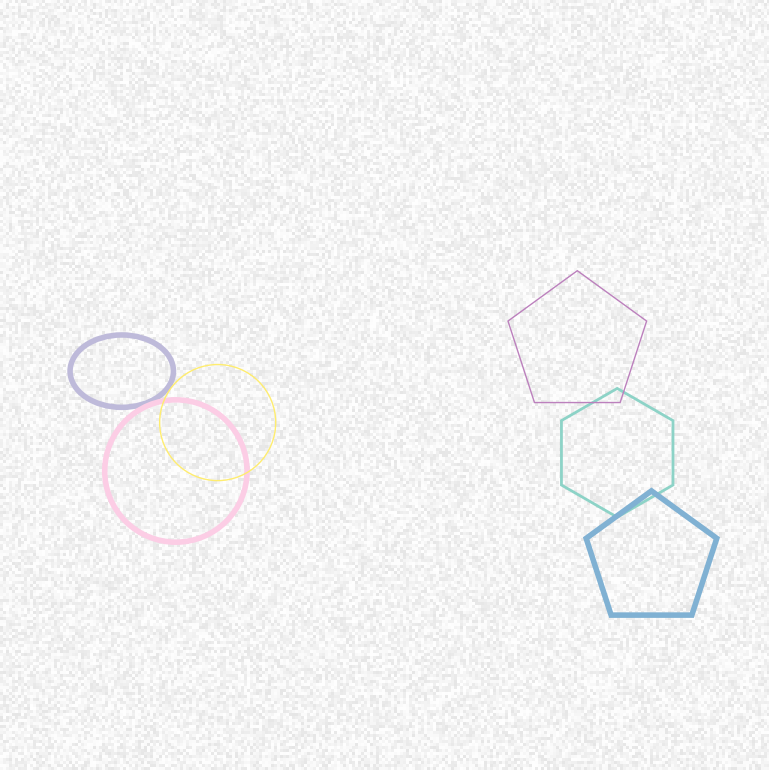[{"shape": "hexagon", "thickness": 1, "radius": 0.42, "center": [0.802, 0.412]}, {"shape": "oval", "thickness": 2, "radius": 0.34, "center": [0.158, 0.518]}, {"shape": "pentagon", "thickness": 2, "radius": 0.45, "center": [0.846, 0.273]}, {"shape": "circle", "thickness": 2, "radius": 0.46, "center": [0.228, 0.388]}, {"shape": "pentagon", "thickness": 0.5, "radius": 0.47, "center": [0.75, 0.554]}, {"shape": "circle", "thickness": 0.5, "radius": 0.38, "center": [0.283, 0.451]}]